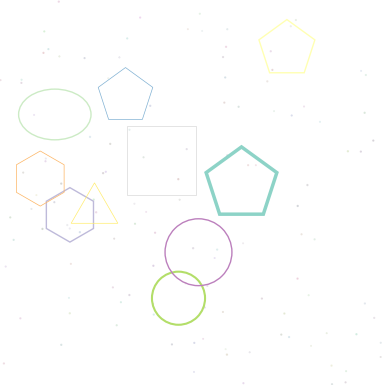[{"shape": "pentagon", "thickness": 2.5, "radius": 0.48, "center": [0.627, 0.522]}, {"shape": "pentagon", "thickness": 1, "radius": 0.38, "center": [0.745, 0.873]}, {"shape": "hexagon", "thickness": 1, "radius": 0.35, "center": [0.182, 0.442]}, {"shape": "pentagon", "thickness": 0.5, "radius": 0.37, "center": [0.326, 0.75]}, {"shape": "hexagon", "thickness": 0.5, "radius": 0.36, "center": [0.105, 0.536]}, {"shape": "circle", "thickness": 1.5, "radius": 0.34, "center": [0.464, 0.225]}, {"shape": "square", "thickness": 0.5, "radius": 0.45, "center": [0.42, 0.583]}, {"shape": "circle", "thickness": 1, "radius": 0.43, "center": [0.516, 0.345]}, {"shape": "oval", "thickness": 1, "radius": 0.47, "center": [0.142, 0.703]}, {"shape": "triangle", "thickness": 0.5, "radius": 0.35, "center": [0.245, 0.455]}]